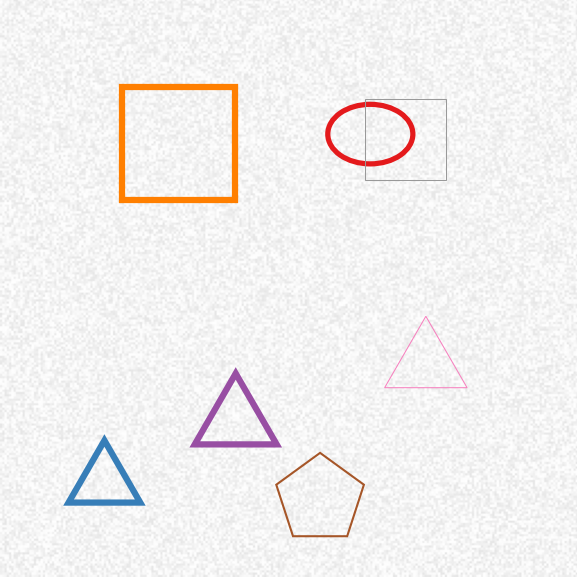[{"shape": "oval", "thickness": 2.5, "radius": 0.37, "center": [0.641, 0.767]}, {"shape": "triangle", "thickness": 3, "radius": 0.36, "center": [0.181, 0.165]}, {"shape": "triangle", "thickness": 3, "radius": 0.41, "center": [0.408, 0.271]}, {"shape": "square", "thickness": 3, "radius": 0.49, "center": [0.31, 0.75]}, {"shape": "pentagon", "thickness": 1, "radius": 0.4, "center": [0.554, 0.135]}, {"shape": "triangle", "thickness": 0.5, "radius": 0.41, "center": [0.737, 0.369]}, {"shape": "square", "thickness": 0.5, "radius": 0.35, "center": [0.702, 0.758]}]